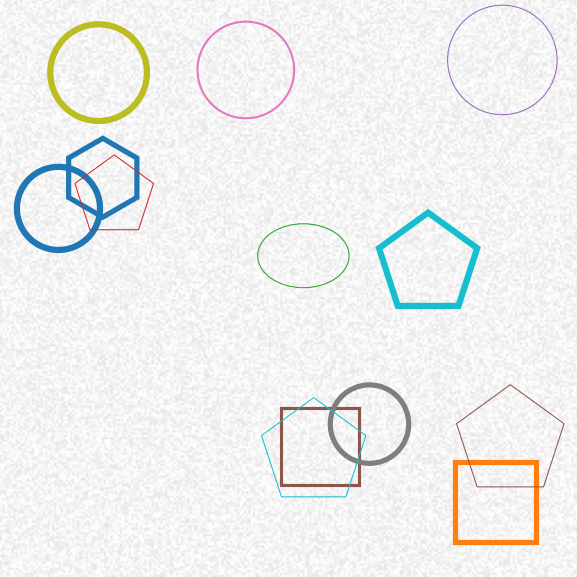[{"shape": "hexagon", "thickness": 2.5, "radius": 0.34, "center": [0.178, 0.691]}, {"shape": "circle", "thickness": 3, "radius": 0.36, "center": [0.101, 0.638]}, {"shape": "square", "thickness": 2.5, "radius": 0.35, "center": [0.858, 0.13]}, {"shape": "oval", "thickness": 0.5, "radius": 0.4, "center": [0.525, 0.556]}, {"shape": "pentagon", "thickness": 0.5, "radius": 0.36, "center": [0.198, 0.659]}, {"shape": "circle", "thickness": 0.5, "radius": 0.47, "center": [0.87, 0.895]}, {"shape": "pentagon", "thickness": 0.5, "radius": 0.49, "center": [0.884, 0.235]}, {"shape": "square", "thickness": 1.5, "radius": 0.34, "center": [0.554, 0.226]}, {"shape": "circle", "thickness": 1, "radius": 0.42, "center": [0.426, 0.878]}, {"shape": "circle", "thickness": 2.5, "radius": 0.34, "center": [0.64, 0.265]}, {"shape": "circle", "thickness": 3, "radius": 0.42, "center": [0.171, 0.873]}, {"shape": "pentagon", "thickness": 3, "radius": 0.45, "center": [0.741, 0.542]}, {"shape": "pentagon", "thickness": 0.5, "radius": 0.47, "center": [0.543, 0.216]}]